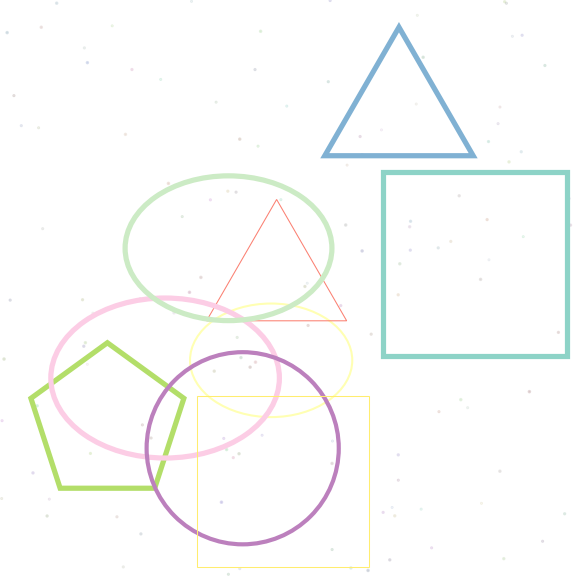[{"shape": "square", "thickness": 2.5, "radius": 0.8, "center": [0.822, 0.542]}, {"shape": "oval", "thickness": 1, "radius": 0.7, "center": [0.469, 0.375]}, {"shape": "triangle", "thickness": 0.5, "radius": 0.7, "center": [0.479, 0.514]}, {"shape": "triangle", "thickness": 2.5, "radius": 0.74, "center": [0.691, 0.804]}, {"shape": "pentagon", "thickness": 2.5, "radius": 0.7, "center": [0.186, 0.266]}, {"shape": "oval", "thickness": 2.5, "radius": 0.99, "center": [0.286, 0.345]}, {"shape": "circle", "thickness": 2, "radius": 0.83, "center": [0.42, 0.223]}, {"shape": "oval", "thickness": 2.5, "radius": 0.9, "center": [0.396, 0.569]}, {"shape": "square", "thickness": 0.5, "radius": 0.74, "center": [0.49, 0.166]}]